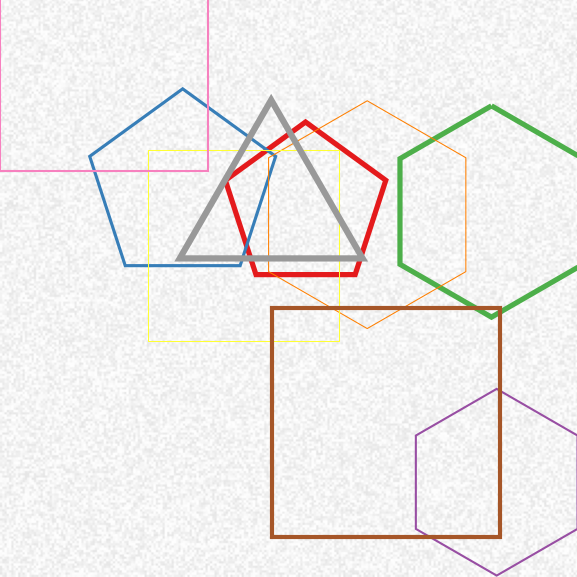[{"shape": "pentagon", "thickness": 2.5, "radius": 0.73, "center": [0.529, 0.642]}, {"shape": "pentagon", "thickness": 1.5, "radius": 0.85, "center": [0.316, 0.676]}, {"shape": "hexagon", "thickness": 2.5, "radius": 0.91, "center": [0.851, 0.633]}, {"shape": "hexagon", "thickness": 1, "radius": 0.81, "center": [0.86, 0.164]}, {"shape": "hexagon", "thickness": 0.5, "radius": 0.99, "center": [0.636, 0.627]}, {"shape": "square", "thickness": 0.5, "radius": 0.83, "center": [0.421, 0.574]}, {"shape": "square", "thickness": 2, "radius": 0.99, "center": [0.669, 0.267]}, {"shape": "square", "thickness": 1, "radius": 0.9, "center": [0.18, 0.882]}, {"shape": "triangle", "thickness": 3, "radius": 0.91, "center": [0.47, 0.643]}]